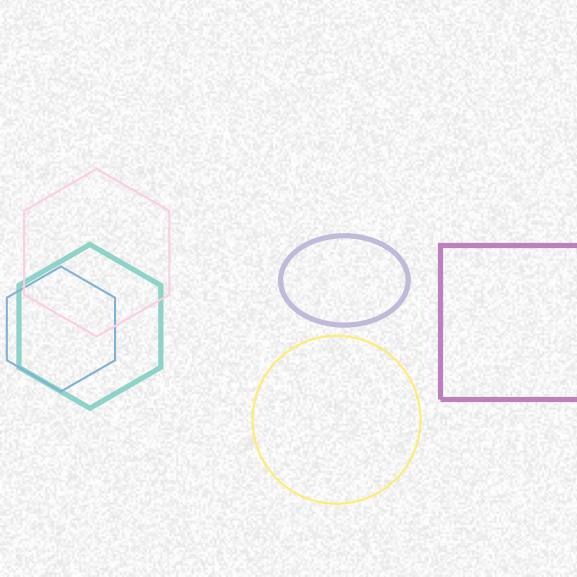[{"shape": "hexagon", "thickness": 2.5, "radius": 0.71, "center": [0.156, 0.434]}, {"shape": "oval", "thickness": 2.5, "radius": 0.55, "center": [0.596, 0.514]}, {"shape": "hexagon", "thickness": 1, "radius": 0.54, "center": [0.106, 0.429]}, {"shape": "hexagon", "thickness": 1, "radius": 0.73, "center": [0.168, 0.561]}, {"shape": "square", "thickness": 2.5, "radius": 0.66, "center": [0.895, 0.441]}, {"shape": "circle", "thickness": 1, "radius": 0.73, "center": [0.583, 0.272]}]